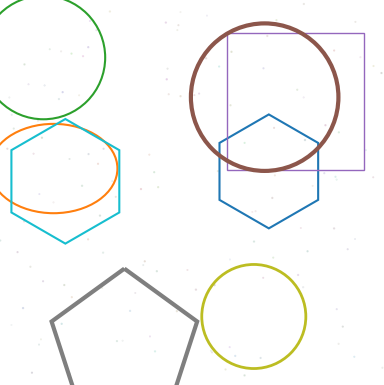[{"shape": "hexagon", "thickness": 1.5, "radius": 0.74, "center": [0.698, 0.555]}, {"shape": "oval", "thickness": 1.5, "radius": 0.83, "center": [0.139, 0.562]}, {"shape": "circle", "thickness": 1.5, "radius": 0.8, "center": [0.113, 0.851]}, {"shape": "square", "thickness": 1, "radius": 0.89, "center": [0.768, 0.738]}, {"shape": "circle", "thickness": 3, "radius": 0.96, "center": [0.687, 0.748]}, {"shape": "pentagon", "thickness": 3, "radius": 0.99, "center": [0.323, 0.103]}, {"shape": "circle", "thickness": 2, "radius": 0.68, "center": [0.659, 0.178]}, {"shape": "hexagon", "thickness": 1.5, "radius": 0.81, "center": [0.17, 0.529]}]